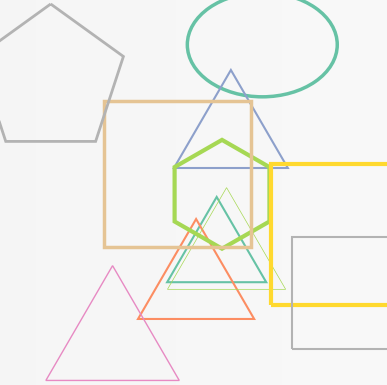[{"shape": "triangle", "thickness": 1.5, "radius": 0.74, "center": [0.559, 0.341]}, {"shape": "oval", "thickness": 2.5, "radius": 0.97, "center": [0.677, 0.884]}, {"shape": "triangle", "thickness": 1.5, "radius": 0.87, "center": [0.506, 0.258]}, {"shape": "triangle", "thickness": 1.5, "radius": 0.85, "center": [0.596, 0.648]}, {"shape": "triangle", "thickness": 1, "radius": 0.99, "center": [0.29, 0.111]}, {"shape": "hexagon", "thickness": 3, "radius": 0.71, "center": [0.573, 0.495]}, {"shape": "triangle", "thickness": 0.5, "radius": 0.88, "center": [0.585, 0.337]}, {"shape": "square", "thickness": 3, "radius": 0.91, "center": [0.883, 0.391]}, {"shape": "square", "thickness": 2.5, "radius": 0.95, "center": [0.458, 0.548]}, {"shape": "square", "thickness": 1.5, "radius": 0.73, "center": [0.899, 0.238]}, {"shape": "pentagon", "thickness": 2, "radius": 0.99, "center": [0.131, 0.792]}]